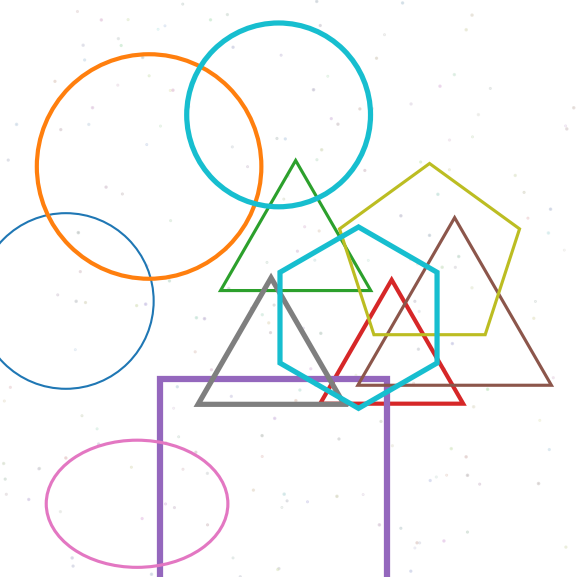[{"shape": "circle", "thickness": 1, "radius": 0.76, "center": [0.114, 0.478]}, {"shape": "circle", "thickness": 2, "radius": 0.97, "center": [0.258, 0.711]}, {"shape": "triangle", "thickness": 1.5, "radius": 0.75, "center": [0.512, 0.571]}, {"shape": "triangle", "thickness": 2, "radius": 0.71, "center": [0.678, 0.372]}, {"shape": "square", "thickness": 3, "radius": 0.99, "center": [0.474, 0.145]}, {"shape": "triangle", "thickness": 1.5, "radius": 0.97, "center": [0.787, 0.429]}, {"shape": "oval", "thickness": 1.5, "radius": 0.79, "center": [0.237, 0.127]}, {"shape": "triangle", "thickness": 2.5, "radius": 0.73, "center": [0.469, 0.372]}, {"shape": "pentagon", "thickness": 1.5, "radius": 0.82, "center": [0.744, 0.552]}, {"shape": "circle", "thickness": 2.5, "radius": 0.8, "center": [0.482, 0.8]}, {"shape": "hexagon", "thickness": 2.5, "radius": 0.79, "center": [0.621, 0.449]}]